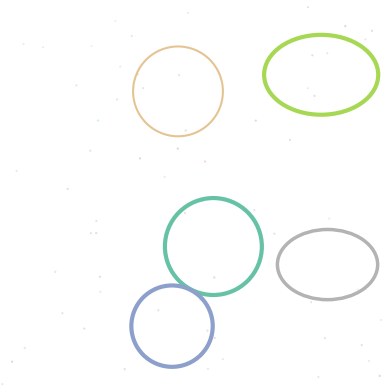[{"shape": "circle", "thickness": 3, "radius": 0.63, "center": [0.554, 0.36]}, {"shape": "circle", "thickness": 3, "radius": 0.53, "center": [0.447, 0.153]}, {"shape": "oval", "thickness": 3, "radius": 0.74, "center": [0.834, 0.806]}, {"shape": "circle", "thickness": 1.5, "radius": 0.58, "center": [0.462, 0.763]}, {"shape": "oval", "thickness": 2.5, "radius": 0.65, "center": [0.851, 0.313]}]